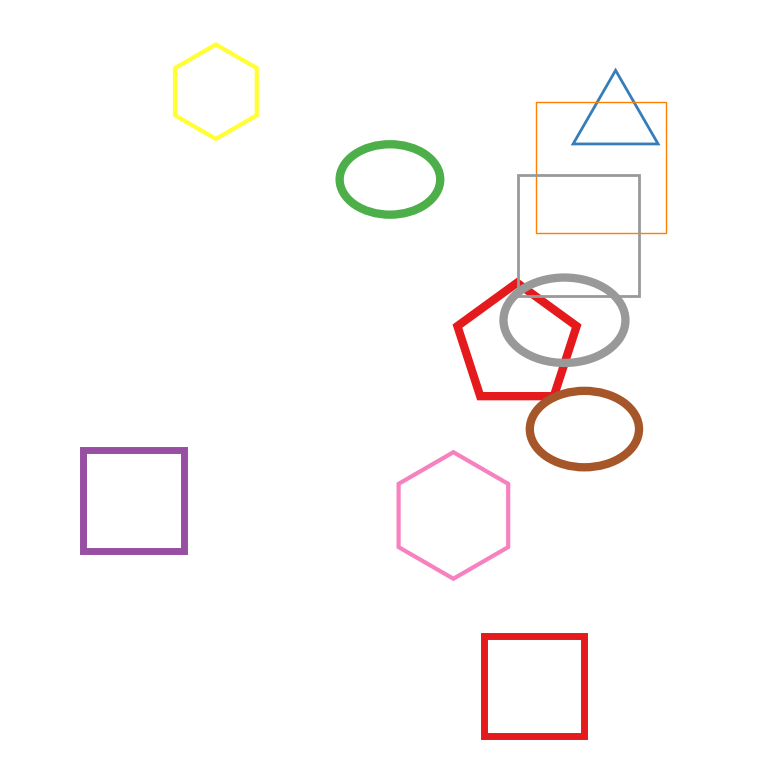[{"shape": "pentagon", "thickness": 3, "radius": 0.41, "center": [0.671, 0.551]}, {"shape": "square", "thickness": 2.5, "radius": 0.32, "center": [0.693, 0.109]}, {"shape": "triangle", "thickness": 1, "radius": 0.32, "center": [0.799, 0.845]}, {"shape": "oval", "thickness": 3, "radius": 0.33, "center": [0.506, 0.767]}, {"shape": "square", "thickness": 2.5, "radius": 0.33, "center": [0.173, 0.35]}, {"shape": "square", "thickness": 0.5, "radius": 0.42, "center": [0.78, 0.782]}, {"shape": "hexagon", "thickness": 1.5, "radius": 0.31, "center": [0.28, 0.881]}, {"shape": "oval", "thickness": 3, "radius": 0.35, "center": [0.759, 0.443]}, {"shape": "hexagon", "thickness": 1.5, "radius": 0.41, "center": [0.589, 0.331]}, {"shape": "oval", "thickness": 3, "radius": 0.4, "center": [0.733, 0.584]}, {"shape": "square", "thickness": 1, "radius": 0.39, "center": [0.751, 0.694]}]